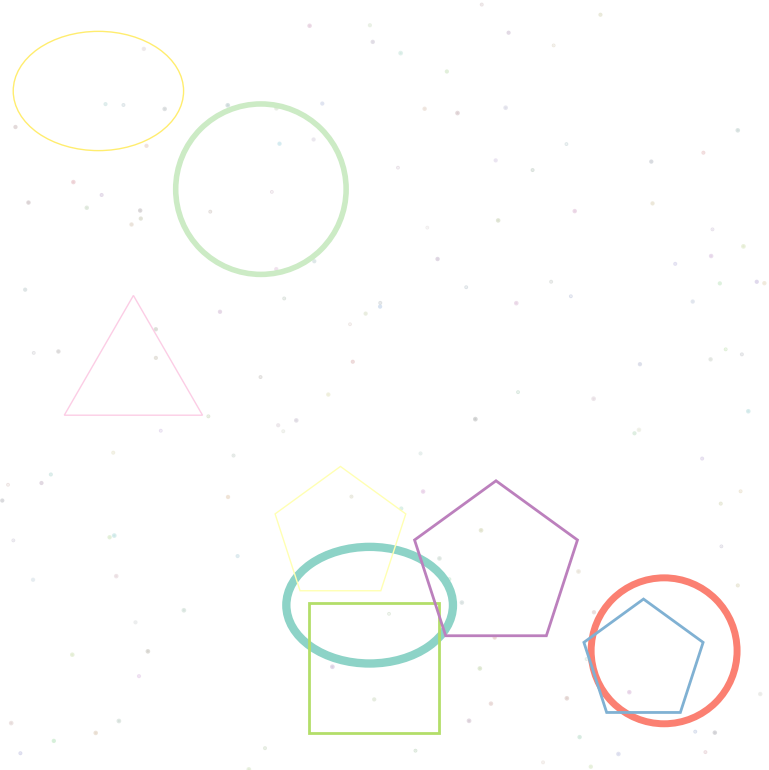[{"shape": "oval", "thickness": 3, "radius": 0.54, "center": [0.48, 0.214]}, {"shape": "pentagon", "thickness": 0.5, "radius": 0.45, "center": [0.442, 0.305]}, {"shape": "circle", "thickness": 2.5, "radius": 0.47, "center": [0.862, 0.155]}, {"shape": "pentagon", "thickness": 1, "radius": 0.41, "center": [0.836, 0.141]}, {"shape": "square", "thickness": 1, "radius": 0.42, "center": [0.485, 0.132]}, {"shape": "triangle", "thickness": 0.5, "radius": 0.52, "center": [0.173, 0.513]}, {"shape": "pentagon", "thickness": 1, "radius": 0.56, "center": [0.644, 0.264]}, {"shape": "circle", "thickness": 2, "radius": 0.55, "center": [0.339, 0.754]}, {"shape": "oval", "thickness": 0.5, "radius": 0.55, "center": [0.128, 0.882]}]